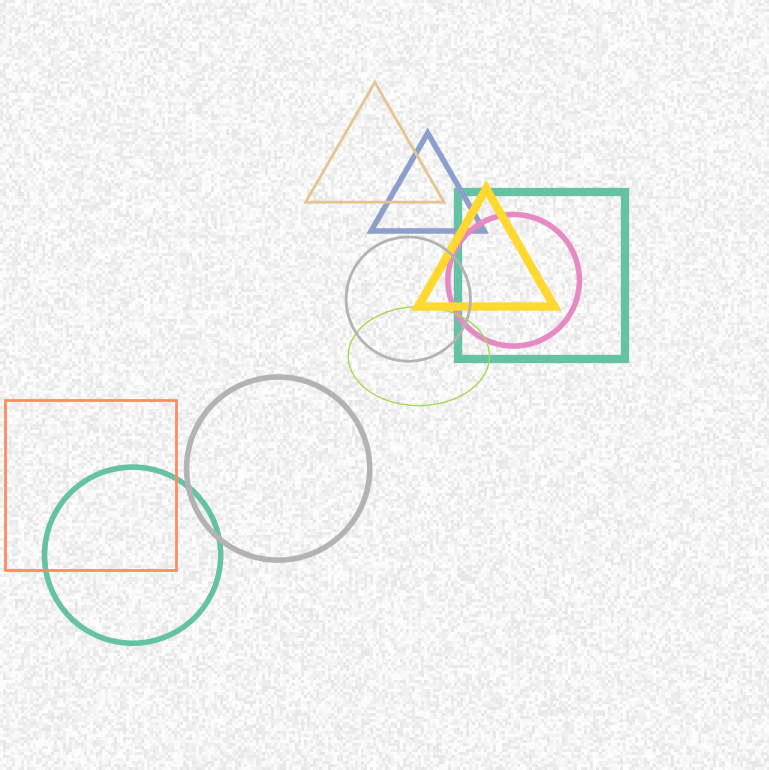[{"shape": "square", "thickness": 3, "radius": 0.54, "center": [0.704, 0.642]}, {"shape": "circle", "thickness": 2, "radius": 0.57, "center": [0.172, 0.279]}, {"shape": "square", "thickness": 1, "radius": 0.55, "center": [0.118, 0.37]}, {"shape": "triangle", "thickness": 2, "radius": 0.42, "center": [0.555, 0.742]}, {"shape": "circle", "thickness": 2, "radius": 0.43, "center": [0.667, 0.636]}, {"shape": "oval", "thickness": 0.5, "radius": 0.46, "center": [0.544, 0.538]}, {"shape": "triangle", "thickness": 3, "radius": 0.51, "center": [0.631, 0.653]}, {"shape": "triangle", "thickness": 1, "radius": 0.52, "center": [0.487, 0.789]}, {"shape": "circle", "thickness": 2, "radius": 0.59, "center": [0.361, 0.391]}, {"shape": "circle", "thickness": 1, "radius": 0.4, "center": [0.53, 0.612]}]